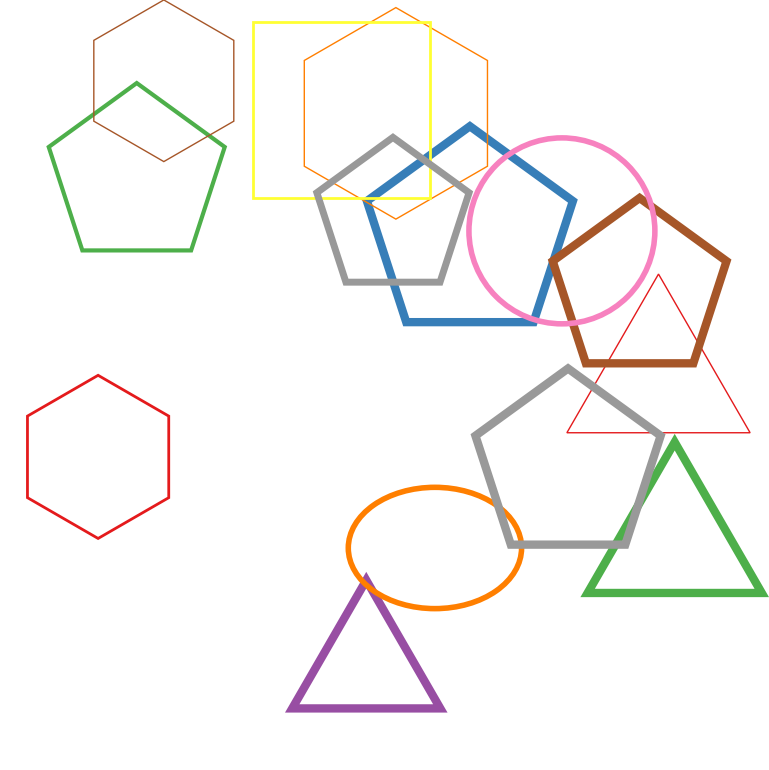[{"shape": "triangle", "thickness": 0.5, "radius": 0.69, "center": [0.855, 0.507]}, {"shape": "hexagon", "thickness": 1, "radius": 0.53, "center": [0.127, 0.407]}, {"shape": "pentagon", "thickness": 3, "radius": 0.7, "center": [0.61, 0.695]}, {"shape": "triangle", "thickness": 3, "radius": 0.65, "center": [0.876, 0.295]}, {"shape": "pentagon", "thickness": 1.5, "radius": 0.6, "center": [0.178, 0.772]}, {"shape": "triangle", "thickness": 3, "radius": 0.56, "center": [0.476, 0.135]}, {"shape": "hexagon", "thickness": 0.5, "radius": 0.69, "center": [0.514, 0.853]}, {"shape": "oval", "thickness": 2, "radius": 0.56, "center": [0.565, 0.288]}, {"shape": "square", "thickness": 1, "radius": 0.57, "center": [0.444, 0.857]}, {"shape": "hexagon", "thickness": 0.5, "radius": 0.52, "center": [0.213, 0.895]}, {"shape": "pentagon", "thickness": 3, "radius": 0.59, "center": [0.831, 0.624]}, {"shape": "circle", "thickness": 2, "radius": 0.6, "center": [0.73, 0.7]}, {"shape": "pentagon", "thickness": 2.5, "radius": 0.52, "center": [0.51, 0.718]}, {"shape": "pentagon", "thickness": 3, "radius": 0.63, "center": [0.738, 0.395]}]